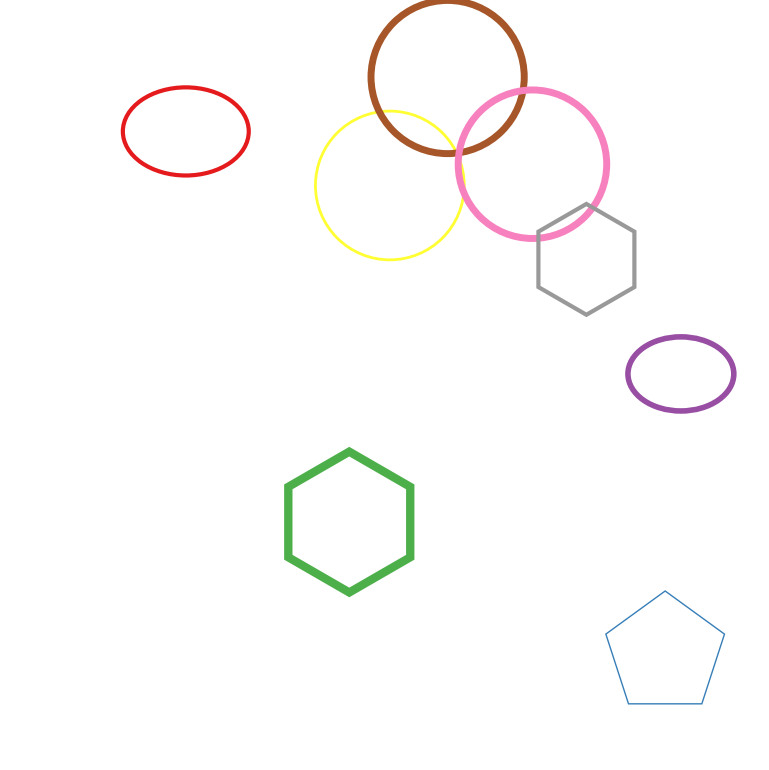[{"shape": "oval", "thickness": 1.5, "radius": 0.41, "center": [0.241, 0.829]}, {"shape": "pentagon", "thickness": 0.5, "radius": 0.41, "center": [0.864, 0.151]}, {"shape": "hexagon", "thickness": 3, "radius": 0.46, "center": [0.454, 0.322]}, {"shape": "oval", "thickness": 2, "radius": 0.34, "center": [0.884, 0.514]}, {"shape": "circle", "thickness": 1, "radius": 0.48, "center": [0.506, 0.759]}, {"shape": "circle", "thickness": 2.5, "radius": 0.5, "center": [0.581, 0.9]}, {"shape": "circle", "thickness": 2.5, "radius": 0.48, "center": [0.691, 0.787]}, {"shape": "hexagon", "thickness": 1.5, "radius": 0.36, "center": [0.762, 0.663]}]